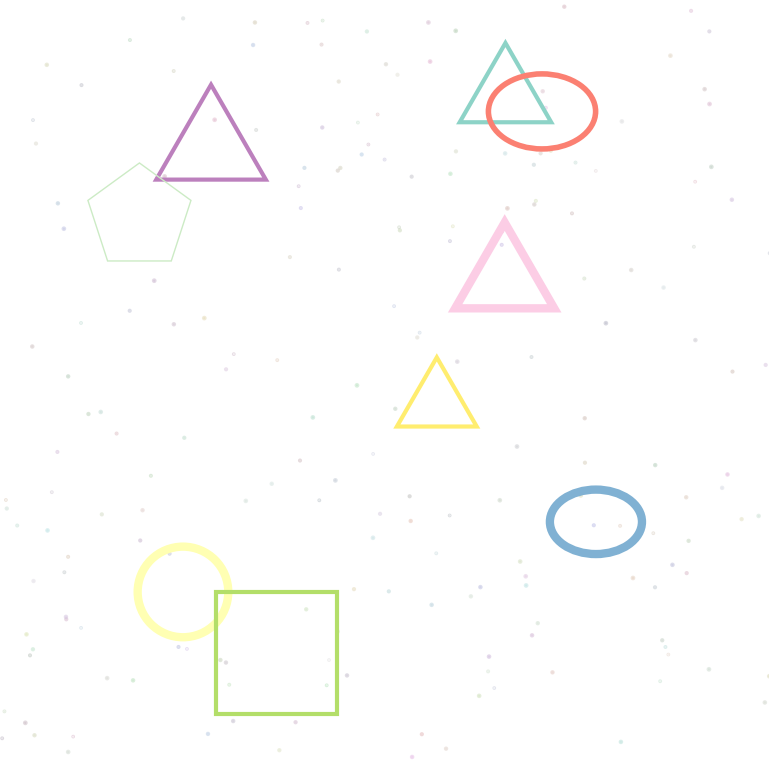[{"shape": "triangle", "thickness": 1.5, "radius": 0.34, "center": [0.656, 0.876]}, {"shape": "circle", "thickness": 3, "radius": 0.29, "center": [0.238, 0.231]}, {"shape": "oval", "thickness": 2, "radius": 0.35, "center": [0.704, 0.855]}, {"shape": "oval", "thickness": 3, "radius": 0.3, "center": [0.774, 0.322]}, {"shape": "square", "thickness": 1.5, "radius": 0.4, "center": [0.359, 0.152]}, {"shape": "triangle", "thickness": 3, "radius": 0.37, "center": [0.655, 0.637]}, {"shape": "triangle", "thickness": 1.5, "radius": 0.41, "center": [0.274, 0.808]}, {"shape": "pentagon", "thickness": 0.5, "radius": 0.35, "center": [0.181, 0.718]}, {"shape": "triangle", "thickness": 1.5, "radius": 0.3, "center": [0.567, 0.476]}]